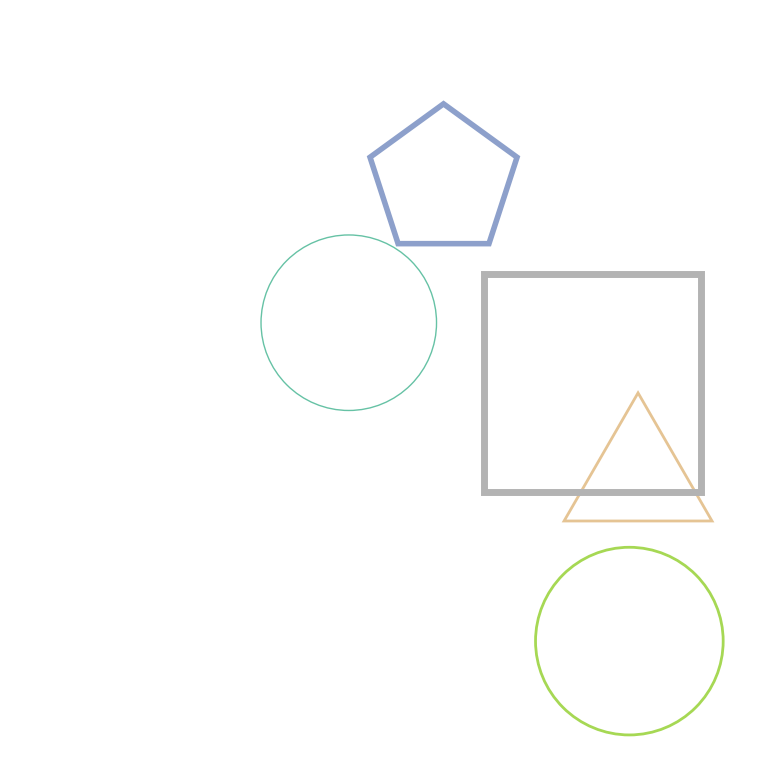[{"shape": "circle", "thickness": 0.5, "radius": 0.57, "center": [0.453, 0.581]}, {"shape": "pentagon", "thickness": 2, "radius": 0.5, "center": [0.576, 0.765]}, {"shape": "circle", "thickness": 1, "radius": 0.61, "center": [0.817, 0.167]}, {"shape": "triangle", "thickness": 1, "radius": 0.55, "center": [0.829, 0.379]}, {"shape": "square", "thickness": 2.5, "radius": 0.71, "center": [0.769, 0.502]}]